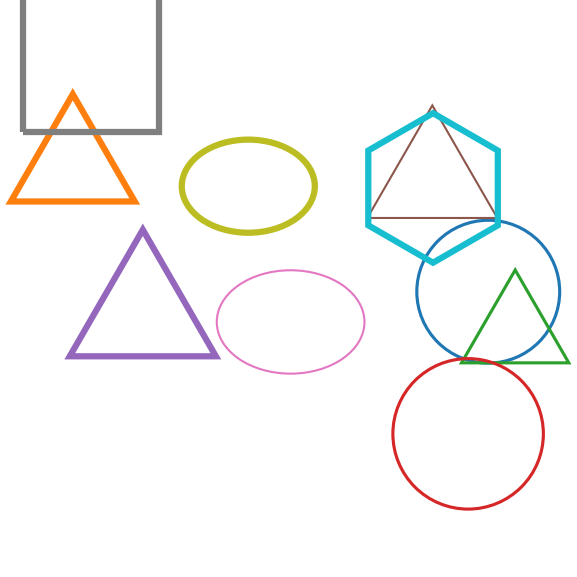[{"shape": "circle", "thickness": 1.5, "radius": 0.62, "center": [0.845, 0.494]}, {"shape": "triangle", "thickness": 3, "radius": 0.62, "center": [0.126, 0.712]}, {"shape": "triangle", "thickness": 1.5, "radius": 0.54, "center": [0.892, 0.424]}, {"shape": "circle", "thickness": 1.5, "radius": 0.65, "center": [0.811, 0.248]}, {"shape": "triangle", "thickness": 3, "radius": 0.73, "center": [0.247, 0.455]}, {"shape": "triangle", "thickness": 1, "radius": 0.65, "center": [0.749, 0.687]}, {"shape": "oval", "thickness": 1, "radius": 0.64, "center": [0.503, 0.442]}, {"shape": "square", "thickness": 3, "radius": 0.59, "center": [0.157, 0.889]}, {"shape": "oval", "thickness": 3, "radius": 0.58, "center": [0.43, 0.677]}, {"shape": "hexagon", "thickness": 3, "radius": 0.65, "center": [0.75, 0.674]}]